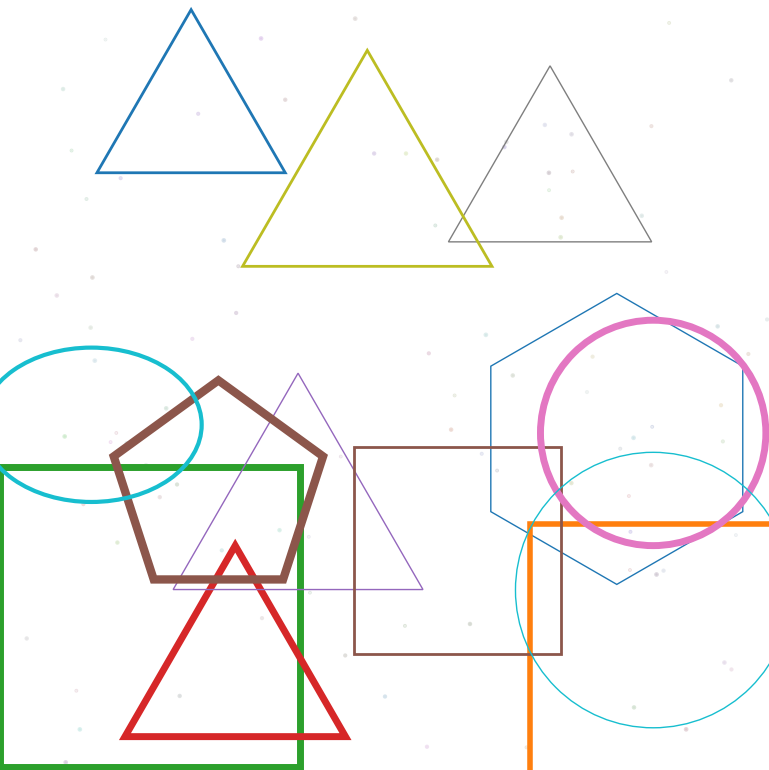[{"shape": "hexagon", "thickness": 0.5, "radius": 0.94, "center": [0.801, 0.43]}, {"shape": "triangle", "thickness": 1, "radius": 0.71, "center": [0.248, 0.846]}, {"shape": "square", "thickness": 2, "radius": 0.97, "center": [0.881, 0.126]}, {"shape": "square", "thickness": 2.5, "radius": 0.97, "center": [0.195, 0.198]}, {"shape": "triangle", "thickness": 2.5, "radius": 0.83, "center": [0.305, 0.126]}, {"shape": "triangle", "thickness": 0.5, "radius": 0.94, "center": [0.387, 0.328]}, {"shape": "square", "thickness": 1, "radius": 0.67, "center": [0.594, 0.285]}, {"shape": "pentagon", "thickness": 3, "radius": 0.71, "center": [0.284, 0.363]}, {"shape": "circle", "thickness": 2.5, "radius": 0.73, "center": [0.848, 0.438]}, {"shape": "triangle", "thickness": 0.5, "radius": 0.76, "center": [0.714, 0.762]}, {"shape": "triangle", "thickness": 1, "radius": 0.94, "center": [0.477, 0.748]}, {"shape": "oval", "thickness": 1.5, "radius": 0.72, "center": [0.119, 0.448]}, {"shape": "circle", "thickness": 0.5, "radius": 0.89, "center": [0.848, 0.234]}]